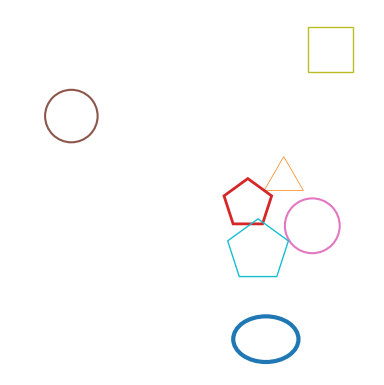[{"shape": "oval", "thickness": 3, "radius": 0.42, "center": [0.691, 0.119]}, {"shape": "triangle", "thickness": 0.5, "radius": 0.29, "center": [0.737, 0.535]}, {"shape": "pentagon", "thickness": 2, "radius": 0.33, "center": [0.644, 0.471]}, {"shape": "circle", "thickness": 1.5, "radius": 0.34, "center": [0.185, 0.699]}, {"shape": "circle", "thickness": 1.5, "radius": 0.36, "center": [0.811, 0.414]}, {"shape": "square", "thickness": 1, "radius": 0.29, "center": [0.858, 0.872]}, {"shape": "pentagon", "thickness": 1, "radius": 0.41, "center": [0.67, 0.349]}]